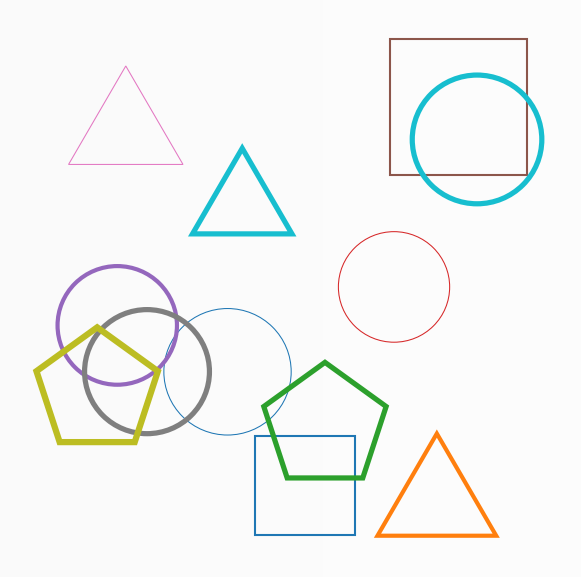[{"shape": "square", "thickness": 1, "radius": 0.43, "center": [0.524, 0.158]}, {"shape": "circle", "thickness": 0.5, "radius": 0.55, "center": [0.391, 0.355]}, {"shape": "triangle", "thickness": 2, "radius": 0.59, "center": [0.752, 0.13]}, {"shape": "pentagon", "thickness": 2.5, "radius": 0.55, "center": [0.559, 0.261]}, {"shape": "circle", "thickness": 0.5, "radius": 0.48, "center": [0.678, 0.502]}, {"shape": "circle", "thickness": 2, "radius": 0.51, "center": [0.202, 0.436]}, {"shape": "square", "thickness": 1, "radius": 0.59, "center": [0.789, 0.814]}, {"shape": "triangle", "thickness": 0.5, "radius": 0.57, "center": [0.216, 0.771]}, {"shape": "circle", "thickness": 2.5, "radius": 0.54, "center": [0.253, 0.356]}, {"shape": "pentagon", "thickness": 3, "radius": 0.55, "center": [0.167, 0.322]}, {"shape": "triangle", "thickness": 2.5, "radius": 0.49, "center": [0.417, 0.644]}, {"shape": "circle", "thickness": 2.5, "radius": 0.56, "center": [0.821, 0.758]}]